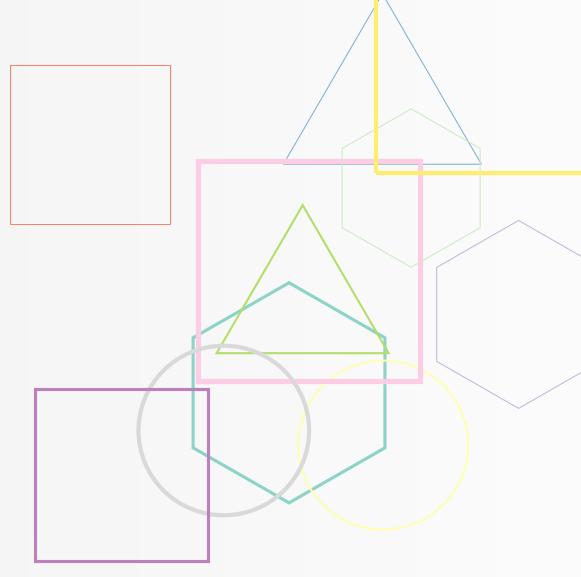[{"shape": "hexagon", "thickness": 1.5, "radius": 0.95, "center": [0.497, 0.319]}, {"shape": "circle", "thickness": 1, "radius": 0.73, "center": [0.659, 0.228]}, {"shape": "hexagon", "thickness": 0.5, "radius": 0.81, "center": [0.892, 0.455]}, {"shape": "square", "thickness": 0.5, "radius": 0.69, "center": [0.154, 0.748]}, {"shape": "triangle", "thickness": 0.5, "radius": 0.98, "center": [0.658, 0.813]}, {"shape": "triangle", "thickness": 1, "radius": 0.85, "center": [0.521, 0.473]}, {"shape": "square", "thickness": 2.5, "radius": 0.95, "center": [0.532, 0.53]}, {"shape": "circle", "thickness": 2, "radius": 0.73, "center": [0.385, 0.254]}, {"shape": "square", "thickness": 1.5, "radius": 0.74, "center": [0.208, 0.177]}, {"shape": "hexagon", "thickness": 0.5, "radius": 0.69, "center": [0.707, 0.673]}, {"shape": "square", "thickness": 2, "radius": 0.9, "center": [0.828, 0.88]}]